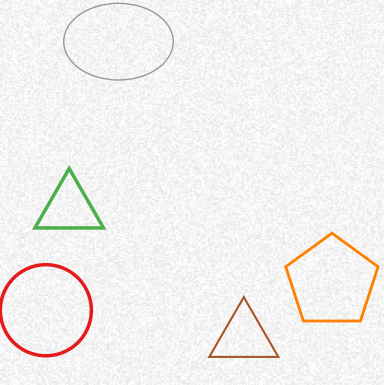[{"shape": "circle", "thickness": 2.5, "radius": 0.59, "center": [0.119, 0.194]}, {"shape": "triangle", "thickness": 2.5, "radius": 0.51, "center": [0.18, 0.459]}, {"shape": "pentagon", "thickness": 2, "radius": 0.63, "center": [0.862, 0.268]}, {"shape": "triangle", "thickness": 1.5, "radius": 0.52, "center": [0.633, 0.125]}, {"shape": "oval", "thickness": 1, "radius": 0.71, "center": [0.308, 0.892]}]